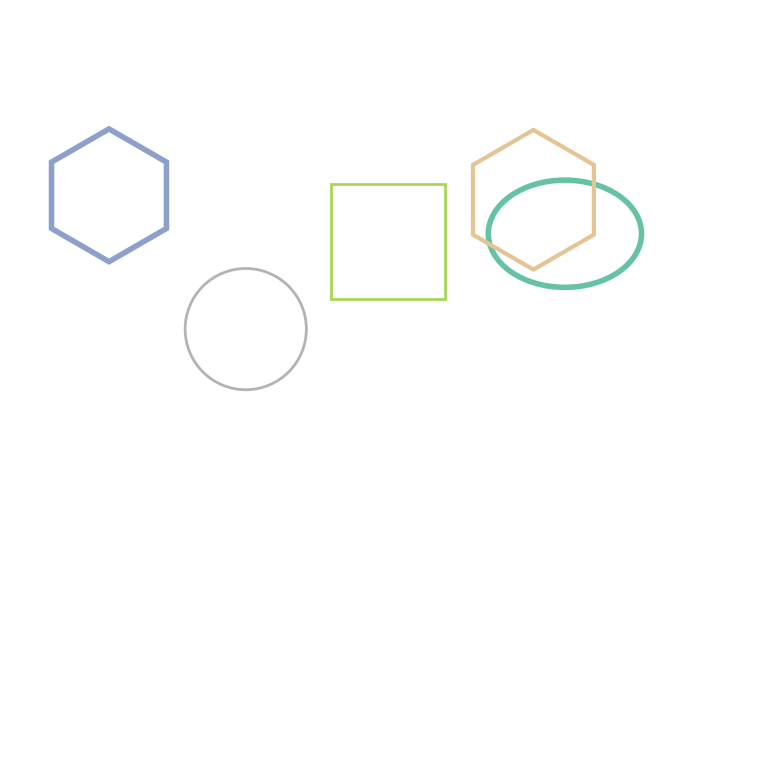[{"shape": "oval", "thickness": 2, "radius": 0.5, "center": [0.734, 0.696]}, {"shape": "hexagon", "thickness": 2, "radius": 0.43, "center": [0.142, 0.746]}, {"shape": "square", "thickness": 1, "radius": 0.37, "center": [0.504, 0.686]}, {"shape": "hexagon", "thickness": 1.5, "radius": 0.45, "center": [0.693, 0.741]}, {"shape": "circle", "thickness": 1, "radius": 0.39, "center": [0.319, 0.573]}]